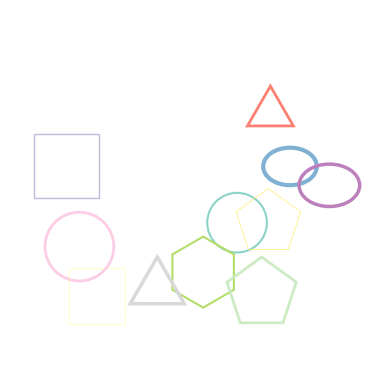[{"shape": "circle", "thickness": 1.5, "radius": 0.39, "center": [0.616, 0.422]}, {"shape": "square", "thickness": 0.5, "radius": 0.37, "center": [0.252, 0.232]}, {"shape": "square", "thickness": 1, "radius": 0.42, "center": [0.172, 0.569]}, {"shape": "triangle", "thickness": 2, "radius": 0.34, "center": [0.702, 0.707]}, {"shape": "oval", "thickness": 3, "radius": 0.35, "center": [0.753, 0.568]}, {"shape": "hexagon", "thickness": 1.5, "radius": 0.46, "center": [0.528, 0.293]}, {"shape": "circle", "thickness": 2, "radius": 0.45, "center": [0.206, 0.36]}, {"shape": "triangle", "thickness": 2.5, "radius": 0.4, "center": [0.408, 0.252]}, {"shape": "oval", "thickness": 2.5, "radius": 0.39, "center": [0.856, 0.519]}, {"shape": "pentagon", "thickness": 2, "radius": 0.47, "center": [0.68, 0.238]}, {"shape": "pentagon", "thickness": 0.5, "radius": 0.44, "center": [0.697, 0.423]}]